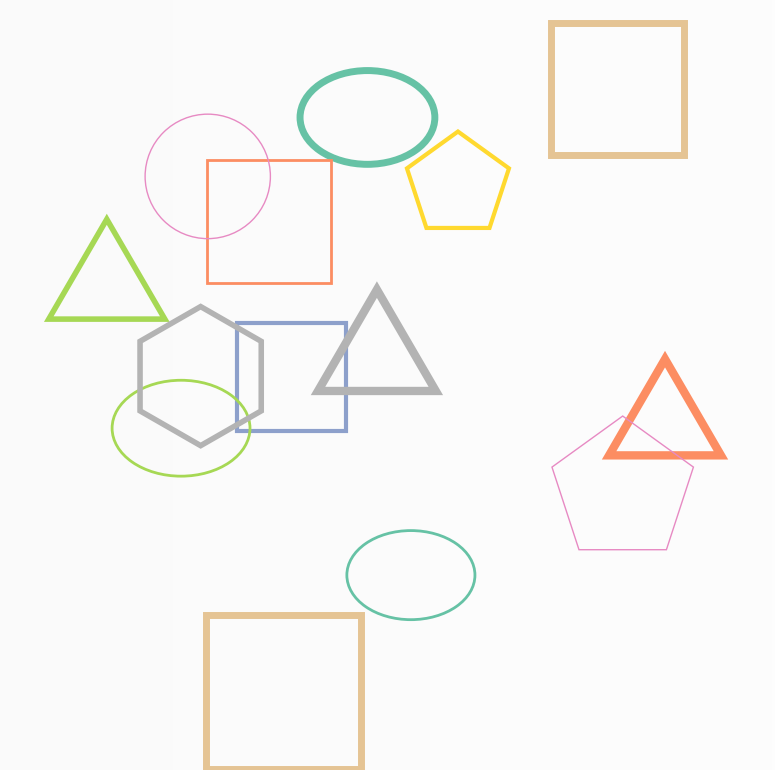[{"shape": "oval", "thickness": 1, "radius": 0.41, "center": [0.53, 0.253]}, {"shape": "oval", "thickness": 2.5, "radius": 0.43, "center": [0.474, 0.847]}, {"shape": "square", "thickness": 1, "radius": 0.4, "center": [0.347, 0.712]}, {"shape": "triangle", "thickness": 3, "radius": 0.42, "center": [0.858, 0.45]}, {"shape": "square", "thickness": 1.5, "radius": 0.35, "center": [0.376, 0.51]}, {"shape": "circle", "thickness": 0.5, "radius": 0.4, "center": [0.268, 0.771]}, {"shape": "pentagon", "thickness": 0.5, "radius": 0.48, "center": [0.803, 0.364]}, {"shape": "triangle", "thickness": 2, "radius": 0.43, "center": [0.138, 0.629]}, {"shape": "oval", "thickness": 1, "radius": 0.44, "center": [0.234, 0.444]}, {"shape": "pentagon", "thickness": 1.5, "radius": 0.35, "center": [0.591, 0.76]}, {"shape": "square", "thickness": 2.5, "radius": 0.5, "center": [0.366, 0.102]}, {"shape": "square", "thickness": 2.5, "radius": 0.43, "center": [0.797, 0.884]}, {"shape": "triangle", "thickness": 3, "radius": 0.44, "center": [0.486, 0.536]}, {"shape": "hexagon", "thickness": 2, "radius": 0.45, "center": [0.259, 0.512]}]